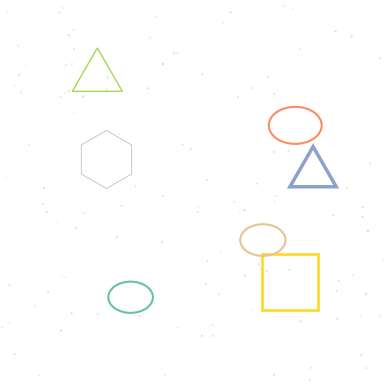[{"shape": "oval", "thickness": 1.5, "radius": 0.29, "center": [0.339, 0.228]}, {"shape": "oval", "thickness": 1.5, "radius": 0.34, "center": [0.767, 0.674]}, {"shape": "triangle", "thickness": 2.5, "radius": 0.35, "center": [0.813, 0.55]}, {"shape": "triangle", "thickness": 1, "radius": 0.38, "center": [0.253, 0.8]}, {"shape": "square", "thickness": 2, "radius": 0.36, "center": [0.753, 0.268]}, {"shape": "oval", "thickness": 1.5, "radius": 0.29, "center": [0.683, 0.376]}, {"shape": "hexagon", "thickness": 0.5, "radius": 0.38, "center": [0.277, 0.586]}]